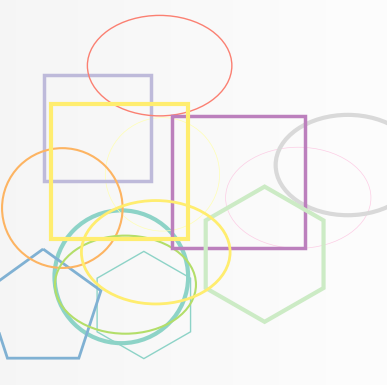[{"shape": "hexagon", "thickness": 1, "radius": 0.7, "center": [0.371, 0.208]}, {"shape": "circle", "thickness": 3, "radius": 0.86, "center": [0.313, 0.281]}, {"shape": "circle", "thickness": 0.5, "radius": 0.74, "center": [0.419, 0.547]}, {"shape": "square", "thickness": 2.5, "radius": 0.69, "center": [0.252, 0.668]}, {"shape": "oval", "thickness": 1, "radius": 0.93, "center": [0.412, 0.829]}, {"shape": "pentagon", "thickness": 2, "radius": 0.78, "center": [0.111, 0.196]}, {"shape": "circle", "thickness": 1.5, "radius": 0.78, "center": [0.161, 0.46]}, {"shape": "oval", "thickness": 1.5, "radius": 0.91, "center": [0.324, 0.261]}, {"shape": "oval", "thickness": 0.5, "radius": 0.94, "center": [0.77, 0.486]}, {"shape": "oval", "thickness": 3, "radius": 0.93, "center": [0.898, 0.571]}, {"shape": "square", "thickness": 2.5, "radius": 0.86, "center": [0.614, 0.527]}, {"shape": "hexagon", "thickness": 3, "radius": 0.88, "center": [0.683, 0.34]}, {"shape": "oval", "thickness": 2, "radius": 0.96, "center": [0.402, 0.345]}, {"shape": "square", "thickness": 3, "radius": 0.88, "center": [0.308, 0.554]}]